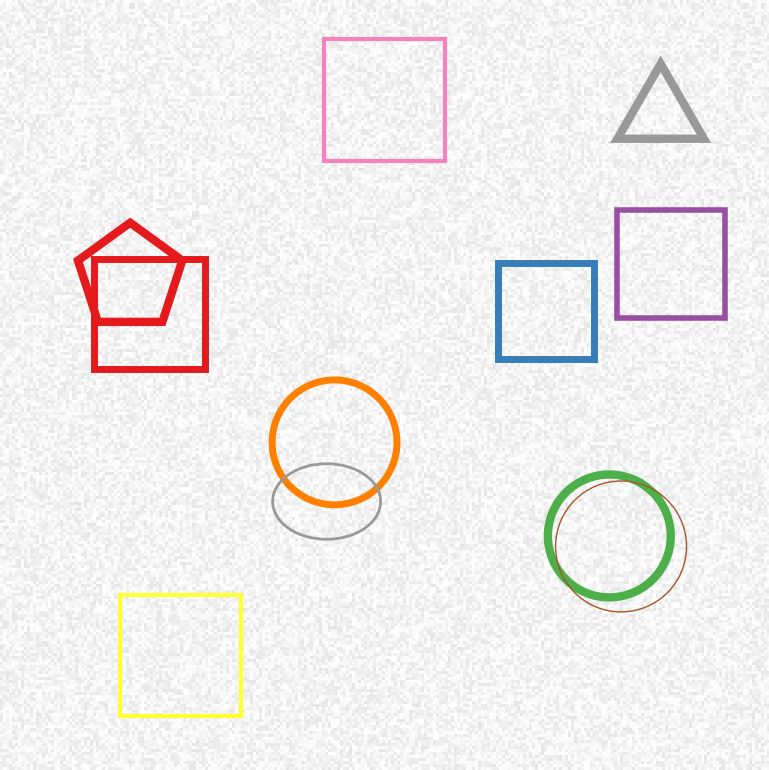[{"shape": "square", "thickness": 2.5, "radius": 0.36, "center": [0.194, 0.592]}, {"shape": "pentagon", "thickness": 3, "radius": 0.36, "center": [0.169, 0.64]}, {"shape": "square", "thickness": 2.5, "radius": 0.31, "center": [0.709, 0.596]}, {"shape": "circle", "thickness": 3, "radius": 0.4, "center": [0.791, 0.304]}, {"shape": "square", "thickness": 2, "radius": 0.35, "center": [0.872, 0.657]}, {"shape": "circle", "thickness": 2.5, "radius": 0.41, "center": [0.434, 0.425]}, {"shape": "square", "thickness": 1.5, "radius": 0.39, "center": [0.235, 0.149]}, {"shape": "circle", "thickness": 0.5, "radius": 0.43, "center": [0.807, 0.29]}, {"shape": "square", "thickness": 1.5, "radius": 0.39, "center": [0.499, 0.87]}, {"shape": "triangle", "thickness": 3, "radius": 0.32, "center": [0.858, 0.852]}, {"shape": "oval", "thickness": 1, "radius": 0.35, "center": [0.424, 0.349]}]